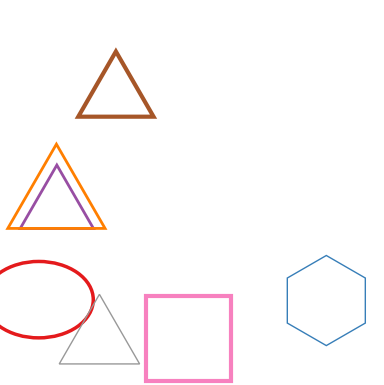[{"shape": "oval", "thickness": 2.5, "radius": 0.71, "center": [0.101, 0.222]}, {"shape": "hexagon", "thickness": 1, "radius": 0.58, "center": [0.848, 0.219]}, {"shape": "triangle", "thickness": 2, "radius": 0.55, "center": [0.148, 0.461]}, {"shape": "triangle", "thickness": 2, "radius": 0.73, "center": [0.147, 0.48]}, {"shape": "triangle", "thickness": 3, "radius": 0.56, "center": [0.301, 0.753]}, {"shape": "square", "thickness": 3, "radius": 0.55, "center": [0.49, 0.12]}, {"shape": "triangle", "thickness": 1, "radius": 0.6, "center": [0.258, 0.115]}]